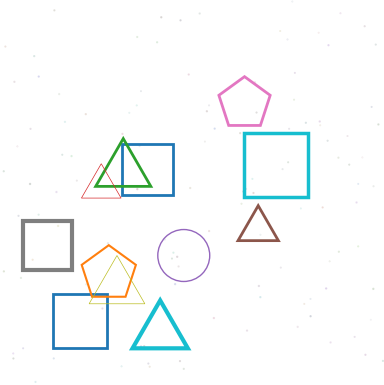[{"shape": "square", "thickness": 2, "radius": 0.33, "center": [0.382, 0.559]}, {"shape": "square", "thickness": 2, "radius": 0.35, "center": [0.208, 0.166]}, {"shape": "pentagon", "thickness": 1.5, "radius": 0.37, "center": [0.283, 0.289]}, {"shape": "triangle", "thickness": 2, "radius": 0.41, "center": [0.32, 0.557]}, {"shape": "triangle", "thickness": 0.5, "radius": 0.3, "center": [0.263, 0.515]}, {"shape": "circle", "thickness": 1, "radius": 0.34, "center": [0.477, 0.336]}, {"shape": "triangle", "thickness": 2, "radius": 0.3, "center": [0.671, 0.405]}, {"shape": "pentagon", "thickness": 2, "radius": 0.35, "center": [0.635, 0.731]}, {"shape": "square", "thickness": 3, "radius": 0.32, "center": [0.124, 0.362]}, {"shape": "triangle", "thickness": 0.5, "radius": 0.42, "center": [0.304, 0.253]}, {"shape": "triangle", "thickness": 3, "radius": 0.41, "center": [0.416, 0.137]}, {"shape": "square", "thickness": 2.5, "radius": 0.42, "center": [0.717, 0.571]}]